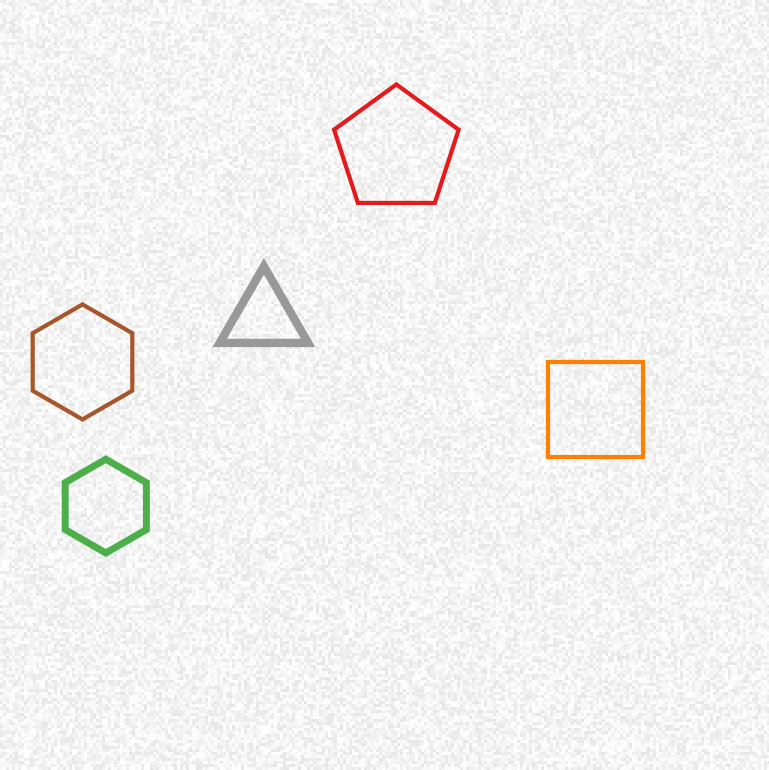[{"shape": "pentagon", "thickness": 1.5, "radius": 0.43, "center": [0.515, 0.805]}, {"shape": "hexagon", "thickness": 2.5, "radius": 0.3, "center": [0.137, 0.343]}, {"shape": "square", "thickness": 1.5, "radius": 0.31, "center": [0.773, 0.468]}, {"shape": "hexagon", "thickness": 1.5, "radius": 0.37, "center": [0.107, 0.53]}, {"shape": "triangle", "thickness": 3, "radius": 0.33, "center": [0.343, 0.588]}]